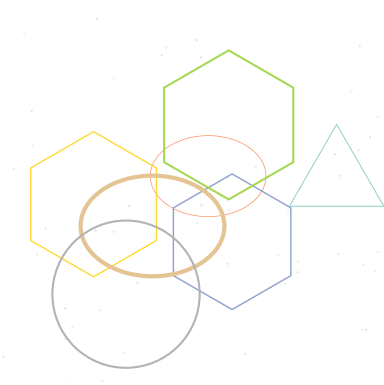[{"shape": "triangle", "thickness": 0.5, "radius": 0.71, "center": [0.874, 0.535]}, {"shape": "oval", "thickness": 0.5, "radius": 0.75, "center": [0.541, 0.543]}, {"shape": "hexagon", "thickness": 1, "radius": 0.88, "center": [0.603, 0.372]}, {"shape": "hexagon", "thickness": 1.5, "radius": 0.97, "center": [0.594, 0.676]}, {"shape": "hexagon", "thickness": 1, "radius": 0.94, "center": [0.243, 0.47]}, {"shape": "oval", "thickness": 3, "radius": 0.93, "center": [0.396, 0.413]}, {"shape": "circle", "thickness": 1.5, "radius": 0.96, "center": [0.327, 0.236]}]